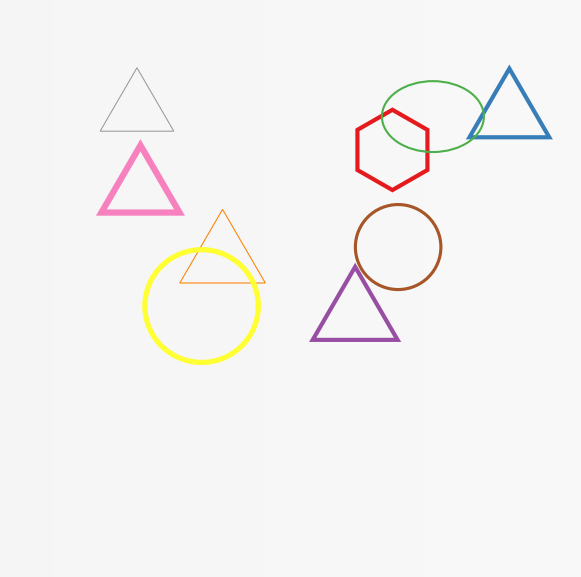[{"shape": "hexagon", "thickness": 2, "radius": 0.35, "center": [0.675, 0.74]}, {"shape": "triangle", "thickness": 2, "radius": 0.4, "center": [0.876, 0.801]}, {"shape": "oval", "thickness": 1, "radius": 0.44, "center": [0.745, 0.797]}, {"shape": "triangle", "thickness": 2, "radius": 0.42, "center": [0.611, 0.453]}, {"shape": "triangle", "thickness": 0.5, "radius": 0.42, "center": [0.383, 0.552]}, {"shape": "circle", "thickness": 2.5, "radius": 0.49, "center": [0.347, 0.469]}, {"shape": "circle", "thickness": 1.5, "radius": 0.37, "center": [0.685, 0.571]}, {"shape": "triangle", "thickness": 3, "radius": 0.39, "center": [0.242, 0.67]}, {"shape": "triangle", "thickness": 0.5, "radius": 0.37, "center": [0.236, 0.809]}]